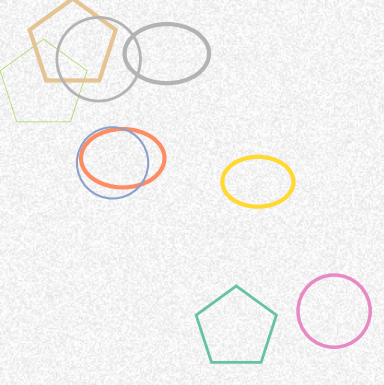[{"shape": "pentagon", "thickness": 2, "radius": 0.55, "center": [0.614, 0.148]}, {"shape": "oval", "thickness": 3, "radius": 0.54, "center": [0.319, 0.589]}, {"shape": "circle", "thickness": 1.5, "radius": 0.46, "center": [0.292, 0.577]}, {"shape": "circle", "thickness": 2.5, "radius": 0.47, "center": [0.868, 0.192]}, {"shape": "pentagon", "thickness": 0.5, "radius": 0.59, "center": [0.113, 0.779]}, {"shape": "oval", "thickness": 3, "radius": 0.46, "center": [0.67, 0.528]}, {"shape": "pentagon", "thickness": 3, "radius": 0.59, "center": [0.189, 0.886]}, {"shape": "oval", "thickness": 3, "radius": 0.55, "center": [0.433, 0.861]}, {"shape": "circle", "thickness": 2, "radius": 0.54, "center": [0.256, 0.846]}]